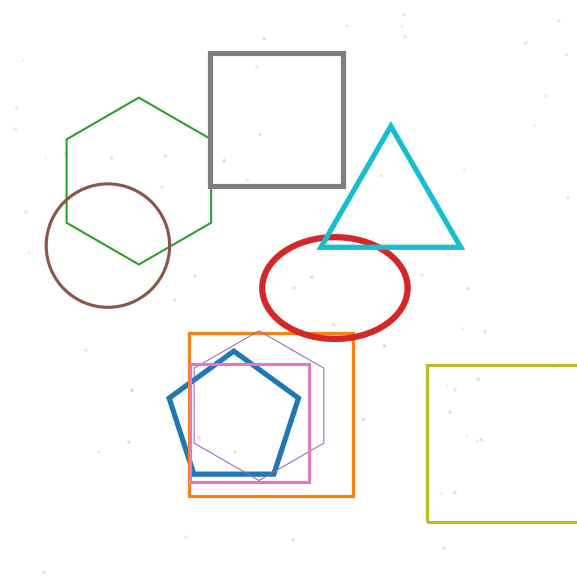[{"shape": "pentagon", "thickness": 2.5, "radius": 0.59, "center": [0.405, 0.273]}, {"shape": "square", "thickness": 1.5, "radius": 0.71, "center": [0.47, 0.281]}, {"shape": "hexagon", "thickness": 1, "radius": 0.72, "center": [0.24, 0.686]}, {"shape": "oval", "thickness": 3, "radius": 0.63, "center": [0.58, 0.5]}, {"shape": "hexagon", "thickness": 0.5, "radius": 0.65, "center": [0.448, 0.297]}, {"shape": "circle", "thickness": 1.5, "radius": 0.53, "center": [0.187, 0.574]}, {"shape": "square", "thickness": 1.5, "radius": 0.51, "center": [0.432, 0.267]}, {"shape": "square", "thickness": 2.5, "radius": 0.58, "center": [0.479, 0.792]}, {"shape": "square", "thickness": 1.5, "radius": 0.68, "center": [0.874, 0.231]}, {"shape": "triangle", "thickness": 2.5, "radius": 0.7, "center": [0.677, 0.641]}]